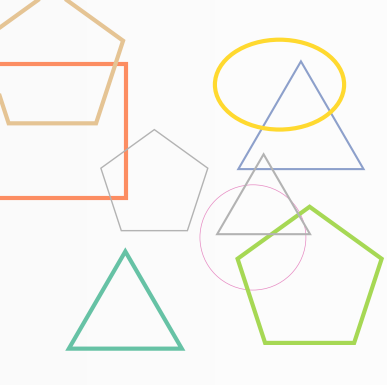[{"shape": "triangle", "thickness": 3, "radius": 0.84, "center": [0.323, 0.179]}, {"shape": "square", "thickness": 3, "radius": 0.87, "center": [0.152, 0.661]}, {"shape": "triangle", "thickness": 1.5, "radius": 0.93, "center": [0.777, 0.654]}, {"shape": "circle", "thickness": 0.5, "radius": 0.68, "center": [0.653, 0.383]}, {"shape": "pentagon", "thickness": 3, "radius": 0.98, "center": [0.799, 0.267]}, {"shape": "oval", "thickness": 3, "radius": 0.83, "center": [0.721, 0.78]}, {"shape": "pentagon", "thickness": 3, "radius": 0.96, "center": [0.135, 0.835]}, {"shape": "pentagon", "thickness": 1, "radius": 0.73, "center": [0.398, 0.518]}, {"shape": "triangle", "thickness": 1.5, "radius": 0.69, "center": [0.68, 0.461]}]